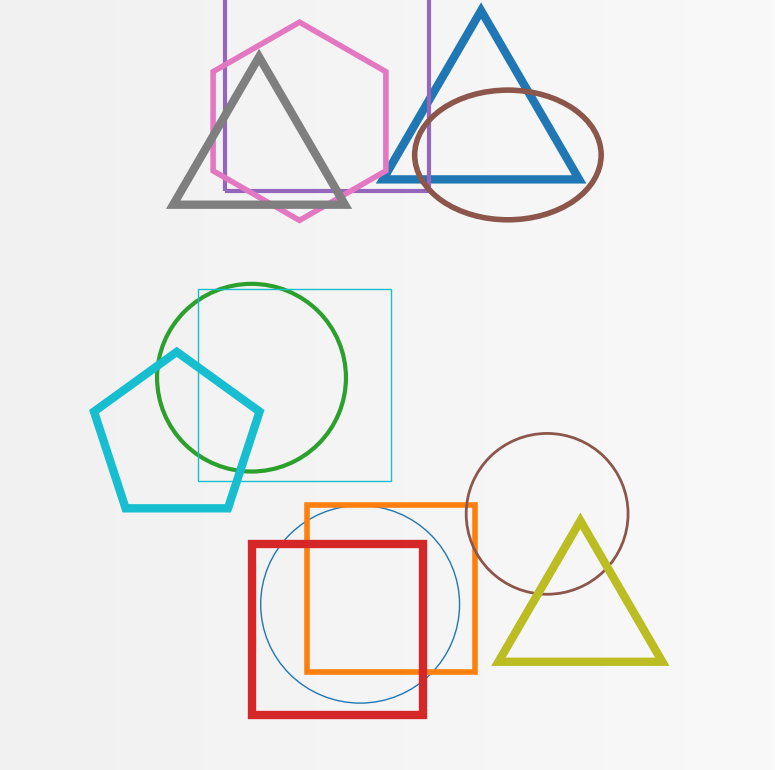[{"shape": "circle", "thickness": 0.5, "radius": 0.64, "center": [0.465, 0.215]}, {"shape": "triangle", "thickness": 3, "radius": 0.73, "center": [0.621, 0.84]}, {"shape": "square", "thickness": 2, "radius": 0.54, "center": [0.504, 0.235]}, {"shape": "circle", "thickness": 1.5, "radius": 0.61, "center": [0.325, 0.51]}, {"shape": "square", "thickness": 3, "radius": 0.55, "center": [0.435, 0.182]}, {"shape": "square", "thickness": 1.5, "radius": 0.66, "center": [0.422, 0.884]}, {"shape": "circle", "thickness": 1, "radius": 0.52, "center": [0.706, 0.333]}, {"shape": "oval", "thickness": 2, "radius": 0.6, "center": [0.655, 0.799]}, {"shape": "hexagon", "thickness": 2, "radius": 0.64, "center": [0.386, 0.843]}, {"shape": "triangle", "thickness": 3, "radius": 0.64, "center": [0.334, 0.798]}, {"shape": "triangle", "thickness": 3, "radius": 0.61, "center": [0.749, 0.202]}, {"shape": "square", "thickness": 0.5, "radius": 0.62, "center": [0.38, 0.5]}, {"shape": "pentagon", "thickness": 3, "radius": 0.56, "center": [0.228, 0.431]}]